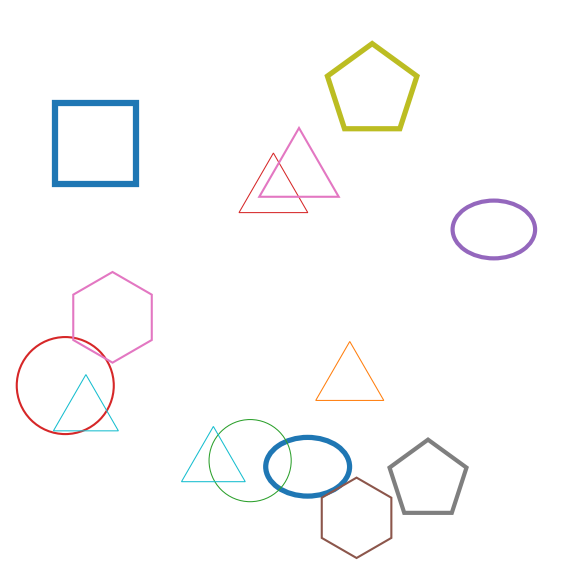[{"shape": "square", "thickness": 3, "radius": 0.35, "center": [0.165, 0.751]}, {"shape": "oval", "thickness": 2.5, "radius": 0.36, "center": [0.533, 0.191]}, {"shape": "triangle", "thickness": 0.5, "radius": 0.34, "center": [0.606, 0.34]}, {"shape": "circle", "thickness": 0.5, "radius": 0.36, "center": [0.433, 0.202]}, {"shape": "triangle", "thickness": 0.5, "radius": 0.34, "center": [0.473, 0.665]}, {"shape": "circle", "thickness": 1, "radius": 0.42, "center": [0.113, 0.331]}, {"shape": "oval", "thickness": 2, "radius": 0.36, "center": [0.855, 0.602]}, {"shape": "hexagon", "thickness": 1, "radius": 0.35, "center": [0.617, 0.102]}, {"shape": "triangle", "thickness": 1, "radius": 0.4, "center": [0.518, 0.698]}, {"shape": "hexagon", "thickness": 1, "radius": 0.39, "center": [0.195, 0.45]}, {"shape": "pentagon", "thickness": 2, "radius": 0.35, "center": [0.741, 0.168]}, {"shape": "pentagon", "thickness": 2.5, "radius": 0.41, "center": [0.644, 0.842]}, {"shape": "triangle", "thickness": 0.5, "radius": 0.32, "center": [0.369, 0.197]}, {"shape": "triangle", "thickness": 0.5, "radius": 0.32, "center": [0.149, 0.286]}]